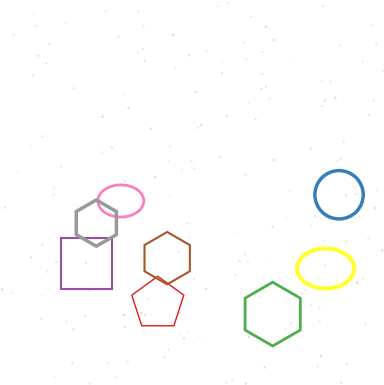[{"shape": "pentagon", "thickness": 1, "radius": 0.36, "center": [0.41, 0.211]}, {"shape": "circle", "thickness": 2.5, "radius": 0.31, "center": [0.881, 0.494]}, {"shape": "hexagon", "thickness": 2, "radius": 0.41, "center": [0.708, 0.184]}, {"shape": "square", "thickness": 1.5, "radius": 0.34, "center": [0.225, 0.315]}, {"shape": "oval", "thickness": 3, "radius": 0.37, "center": [0.846, 0.303]}, {"shape": "hexagon", "thickness": 1.5, "radius": 0.34, "center": [0.434, 0.329]}, {"shape": "oval", "thickness": 2, "radius": 0.3, "center": [0.314, 0.478]}, {"shape": "hexagon", "thickness": 2.5, "radius": 0.3, "center": [0.25, 0.421]}]